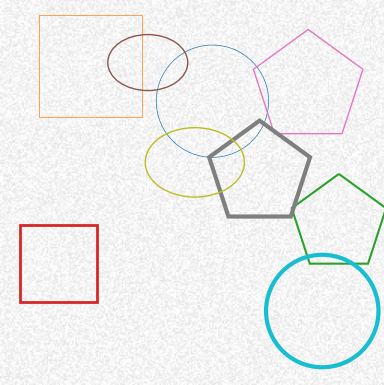[{"shape": "circle", "thickness": 0.5, "radius": 0.73, "center": [0.552, 0.737]}, {"shape": "square", "thickness": 0.5, "radius": 0.66, "center": [0.235, 0.828]}, {"shape": "pentagon", "thickness": 1.5, "radius": 0.64, "center": [0.88, 0.419]}, {"shape": "square", "thickness": 2, "radius": 0.5, "center": [0.153, 0.316]}, {"shape": "oval", "thickness": 1, "radius": 0.52, "center": [0.384, 0.838]}, {"shape": "pentagon", "thickness": 1, "radius": 0.75, "center": [0.8, 0.774]}, {"shape": "pentagon", "thickness": 3, "radius": 0.69, "center": [0.674, 0.549]}, {"shape": "oval", "thickness": 1, "radius": 0.64, "center": [0.506, 0.578]}, {"shape": "circle", "thickness": 3, "radius": 0.73, "center": [0.837, 0.192]}]